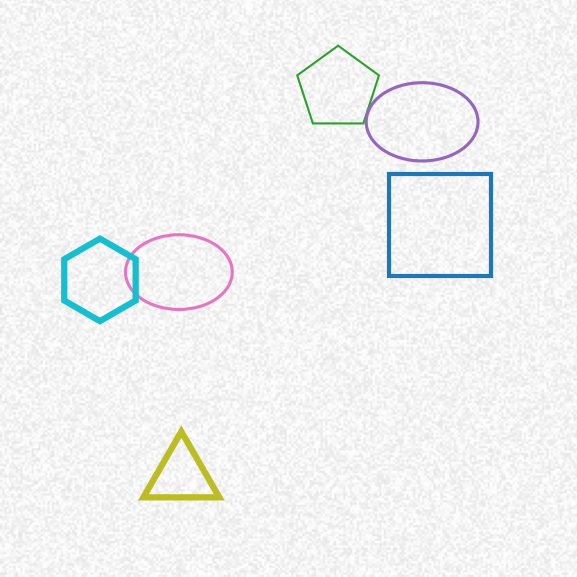[{"shape": "square", "thickness": 2, "radius": 0.44, "center": [0.762, 0.609]}, {"shape": "pentagon", "thickness": 1, "radius": 0.37, "center": [0.585, 0.846]}, {"shape": "oval", "thickness": 1.5, "radius": 0.48, "center": [0.731, 0.788]}, {"shape": "oval", "thickness": 1.5, "radius": 0.46, "center": [0.31, 0.528]}, {"shape": "triangle", "thickness": 3, "radius": 0.38, "center": [0.314, 0.176]}, {"shape": "hexagon", "thickness": 3, "radius": 0.36, "center": [0.173, 0.514]}]